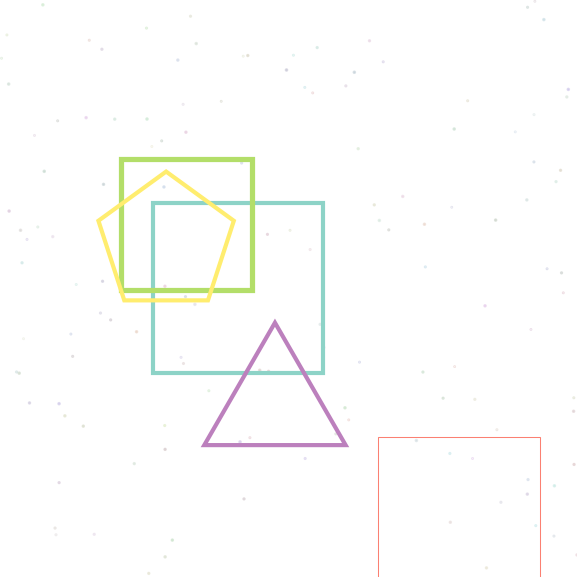[{"shape": "square", "thickness": 2, "radius": 0.74, "center": [0.412, 0.501]}, {"shape": "square", "thickness": 0.5, "radius": 0.7, "center": [0.795, 0.102]}, {"shape": "square", "thickness": 2.5, "radius": 0.57, "center": [0.324, 0.611]}, {"shape": "triangle", "thickness": 2, "radius": 0.71, "center": [0.476, 0.299]}, {"shape": "pentagon", "thickness": 2, "radius": 0.62, "center": [0.288, 0.579]}]